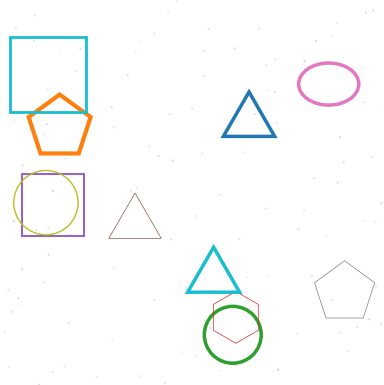[{"shape": "triangle", "thickness": 2.5, "radius": 0.38, "center": [0.647, 0.684]}, {"shape": "pentagon", "thickness": 3, "radius": 0.42, "center": [0.155, 0.67]}, {"shape": "circle", "thickness": 2.5, "radius": 0.37, "center": [0.605, 0.13]}, {"shape": "hexagon", "thickness": 0.5, "radius": 0.34, "center": [0.613, 0.176]}, {"shape": "square", "thickness": 1.5, "radius": 0.4, "center": [0.137, 0.468]}, {"shape": "triangle", "thickness": 0.5, "radius": 0.39, "center": [0.351, 0.42]}, {"shape": "oval", "thickness": 2.5, "radius": 0.39, "center": [0.854, 0.782]}, {"shape": "pentagon", "thickness": 0.5, "radius": 0.41, "center": [0.895, 0.24]}, {"shape": "circle", "thickness": 1, "radius": 0.42, "center": [0.119, 0.474]}, {"shape": "square", "thickness": 2, "radius": 0.49, "center": [0.125, 0.807]}, {"shape": "triangle", "thickness": 2.5, "radius": 0.39, "center": [0.555, 0.28]}]